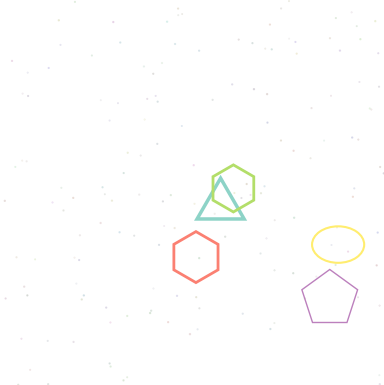[{"shape": "triangle", "thickness": 2.5, "radius": 0.35, "center": [0.573, 0.467]}, {"shape": "hexagon", "thickness": 2, "radius": 0.33, "center": [0.509, 0.332]}, {"shape": "hexagon", "thickness": 2, "radius": 0.31, "center": [0.606, 0.511]}, {"shape": "pentagon", "thickness": 1, "radius": 0.38, "center": [0.856, 0.224]}, {"shape": "oval", "thickness": 1.5, "radius": 0.34, "center": [0.878, 0.365]}]